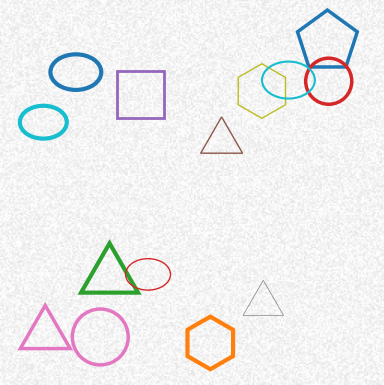[{"shape": "oval", "thickness": 3, "radius": 0.33, "center": [0.197, 0.813]}, {"shape": "pentagon", "thickness": 2.5, "radius": 0.41, "center": [0.85, 0.892]}, {"shape": "hexagon", "thickness": 3, "radius": 0.34, "center": [0.546, 0.109]}, {"shape": "triangle", "thickness": 3, "radius": 0.43, "center": [0.285, 0.283]}, {"shape": "oval", "thickness": 1, "radius": 0.29, "center": [0.385, 0.287]}, {"shape": "circle", "thickness": 2.5, "radius": 0.3, "center": [0.854, 0.789]}, {"shape": "square", "thickness": 2, "radius": 0.3, "center": [0.364, 0.755]}, {"shape": "triangle", "thickness": 1, "radius": 0.31, "center": [0.576, 0.633]}, {"shape": "triangle", "thickness": 2.5, "radius": 0.37, "center": [0.118, 0.132]}, {"shape": "circle", "thickness": 2.5, "radius": 0.36, "center": [0.26, 0.125]}, {"shape": "triangle", "thickness": 0.5, "radius": 0.3, "center": [0.684, 0.211]}, {"shape": "hexagon", "thickness": 1, "radius": 0.35, "center": [0.68, 0.764]}, {"shape": "oval", "thickness": 3, "radius": 0.3, "center": [0.113, 0.683]}, {"shape": "oval", "thickness": 1.5, "radius": 0.34, "center": [0.749, 0.792]}]